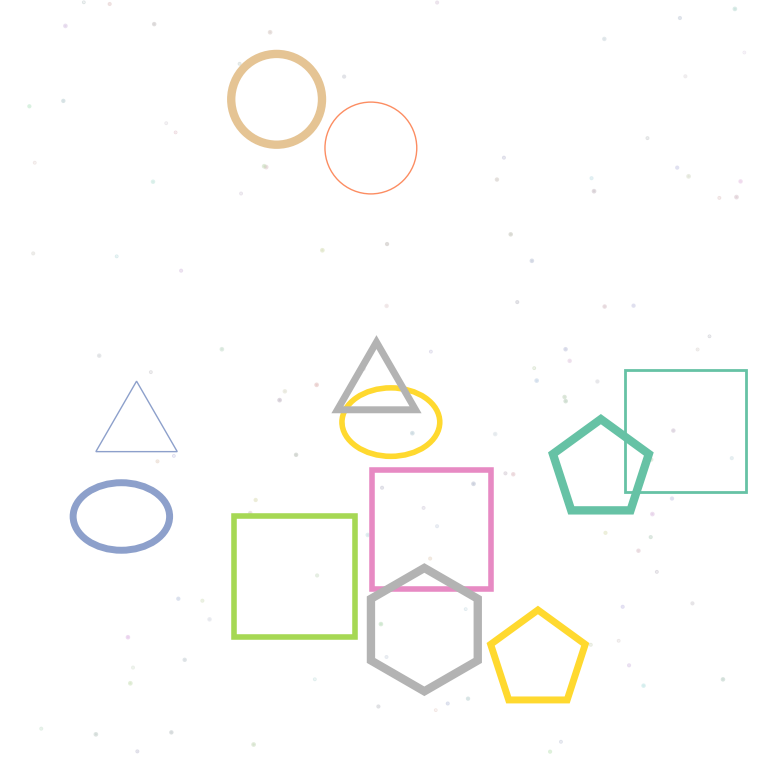[{"shape": "pentagon", "thickness": 3, "radius": 0.33, "center": [0.78, 0.39]}, {"shape": "square", "thickness": 1, "radius": 0.4, "center": [0.89, 0.44]}, {"shape": "circle", "thickness": 0.5, "radius": 0.3, "center": [0.482, 0.808]}, {"shape": "triangle", "thickness": 0.5, "radius": 0.31, "center": [0.177, 0.444]}, {"shape": "oval", "thickness": 2.5, "radius": 0.31, "center": [0.158, 0.329]}, {"shape": "square", "thickness": 2, "radius": 0.39, "center": [0.56, 0.312]}, {"shape": "square", "thickness": 2, "radius": 0.39, "center": [0.382, 0.251]}, {"shape": "oval", "thickness": 2, "radius": 0.32, "center": [0.508, 0.452]}, {"shape": "pentagon", "thickness": 2.5, "radius": 0.32, "center": [0.699, 0.143]}, {"shape": "circle", "thickness": 3, "radius": 0.29, "center": [0.359, 0.871]}, {"shape": "hexagon", "thickness": 3, "radius": 0.4, "center": [0.551, 0.182]}, {"shape": "triangle", "thickness": 2.5, "radius": 0.29, "center": [0.489, 0.497]}]